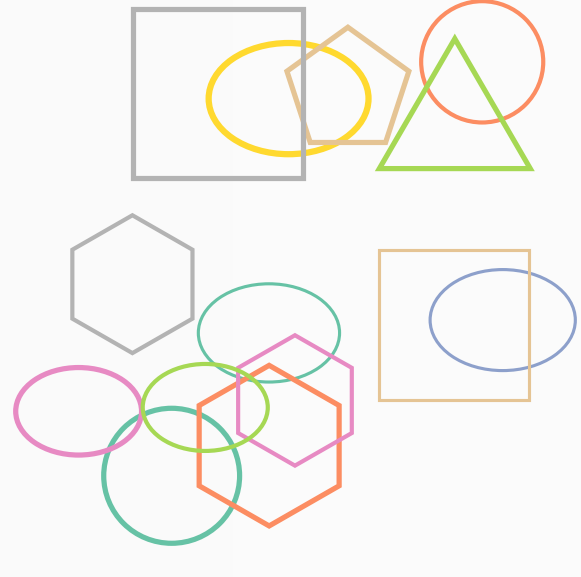[{"shape": "circle", "thickness": 2.5, "radius": 0.58, "center": [0.295, 0.175]}, {"shape": "oval", "thickness": 1.5, "radius": 0.61, "center": [0.463, 0.423]}, {"shape": "hexagon", "thickness": 2.5, "radius": 0.7, "center": [0.463, 0.227]}, {"shape": "circle", "thickness": 2, "radius": 0.53, "center": [0.83, 0.892]}, {"shape": "oval", "thickness": 1.5, "radius": 0.62, "center": [0.865, 0.445]}, {"shape": "oval", "thickness": 2.5, "radius": 0.54, "center": [0.135, 0.287]}, {"shape": "hexagon", "thickness": 2, "radius": 0.56, "center": [0.507, 0.306]}, {"shape": "triangle", "thickness": 2.5, "radius": 0.75, "center": [0.782, 0.782]}, {"shape": "oval", "thickness": 2, "radius": 0.54, "center": [0.353, 0.294]}, {"shape": "oval", "thickness": 3, "radius": 0.69, "center": [0.496, 0.828]}, {"shape": "square", "thickness": 1.5, "radius": 0.65, "center": [0.781, 0.437]}, {"shape": "pentagon", "thickness": 2.5, "radius": 0.55, "center": [0.599, 0.842]}, {"shape": "hexagon", "thickness": 2, "radius": 0.6, "center": [0.228, 0.507]}, {"shape": "square", "thickness": 2.5, "radius": 0.73, "center": [0.375, 0.837]}]